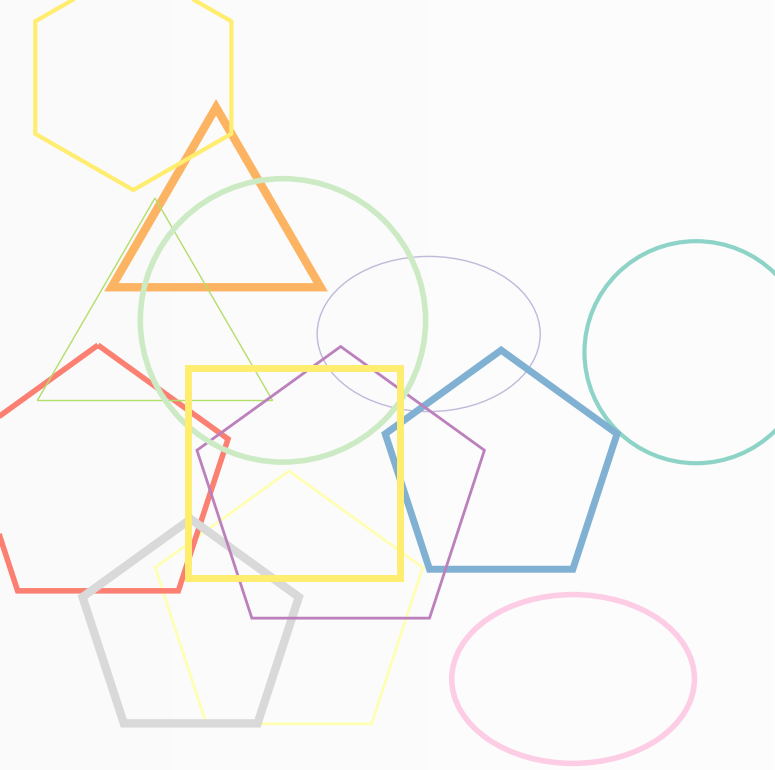[{"shape": "circle", "thickness": 1.5, "radius": 0.72, "center": [0.898, 0.543]}, {"shape": "pentagon", "thickness": 1, "radius": 0.91, "center": [0.373, 0.207]}, {"shape": "oval", "thickness": 0.5, "radius": 0.72, "center": [0.553, 0.566]}, {"shape": "pentagon", "thickness": 2, "radius": 0.88, "center": [0.126, 0.375]}, {"shape": "pentagon", "thickness": 2.5, "radius": 0.79, "center": [0.647, 0.388]}, {"shape": "triangle", "thickness": 3, "radius": 0.78, "center": [0.279, 0.705]}, {"shape": "triangle", "thickness": 0.5, "radius": 0.88, "center": [0.2, 0.567]}, {"shape": "oval", "thickness": 2, "radius": 0.78, "center": [0.739, 0.118]}, {"shape": "pentagon", "thickness": 3, "radius": 0.73, "center": [0.246, 0.179]}, {"shape": "pentagon", "thickness": 1, "radius": 0.98, "center": [0.44, 0.355]}, {"shape": "circle", "thickness": 2, "radius": 0.92, "center": [0.365, 0.584]}, {"shape": "hexagon", "thickness": 1.5, "radius": 0.73, "center": [0.172, 0.899]}, {"shape": "square", "thickness": 2.5, "radius": 0.68, "center": [0.379, 0.386]}]